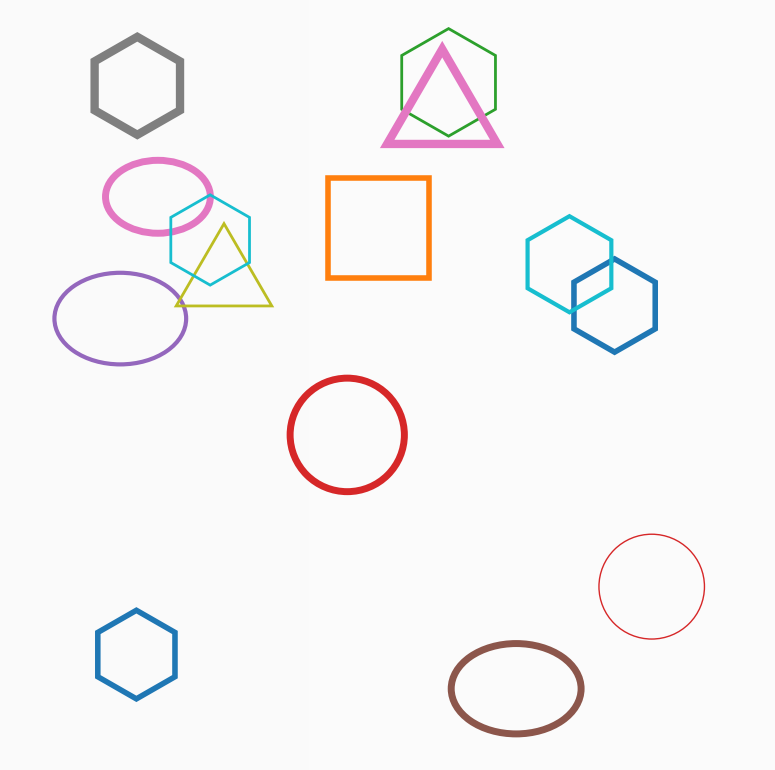[{"shape": "hexagon", "thickness": 2, "radius": 0.3, "center": [0.793, 0.603]}, {"shape": "hexagon", "thickness": 2, "radius": 0.29, "center": [0.176, 0.15]}, {"shape": "square", "thickness": 2, "radius": 0.32, "center": [0.489, 0.703]}, {"shape": "hexagon", "thickness": 1, "radius": 0.35, "center": [0.579, 0.893]}, {"shape": "circle", "thickness": 2.5, "radius": 0.37, "center": [0.448, 0.435]}, {"shape": "circle", "thickness": 0.5, "radius": 0.34, "center": [0.841, 0.238]}, {"shape": "oval", "thickness": 1.5, "radius": 0.42, "center": [0.155, 0.586]}, {"shape": "oval", "thickness": 2.5, "radius": 0.42, "center": [0.666, 0.106]}, {"shape": "oval", "thickness": 2.5, "radius": 0.34, "center": [0.204, 0.744]}, {"shape": "triangle", "thickness": 3, "radius": 0.41, "center": [0.571, 0.854]}, {"shape": "hexagon", "thickness": 3, "radius": 0.32, "center": [0.177, 0.889]}, {"shape": "triangle", "thickness": 1, "radius": 0.36, "center": [0.289, 0.638]}, {"shape": "hexagon", "thickness": 1.5, "radius": 0.31, "center": [0.735, 0.657]}, {"shape": "hexagon", "thickness": 1, "radius": 0.29, "center": [0.271, 0.688]}]